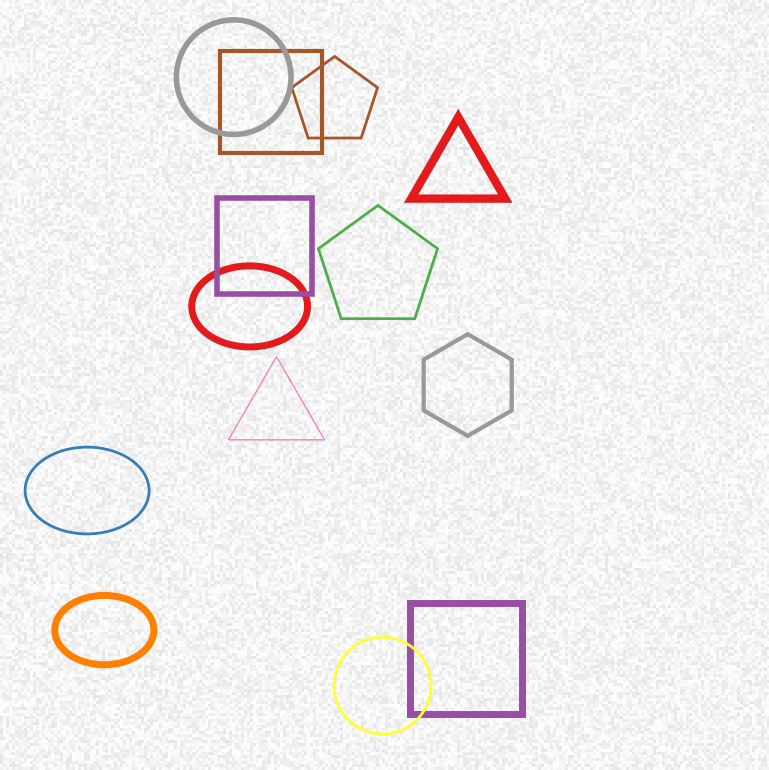[{"shape": "triangle", "thickness": 3, "radius": 0.35, "center": [0.595, 0.777]}, {"shape": "oval", "thickness": 2.5, "radius": 0.38, "center": [0.324, 0.602]}, {"shape": "oval", "thickness": 1, "radius": 0.4, "center": [0.113, 0.363]}, {"shape": "pentagon", "thickness": 1, "radius": 0.41, "center": [0.491, 0.652]}, {"shape": "square", "thickness": 2.5, "radius": 0.36, "center": [0.605, 0.145]}, {"shape": "square", "thickness": 2, "radius": 0.31, "center": [0.344, 0.681]}, {"shape": "oval", "thickness": 2.5, "radius": 0.32, "center": [0.136, 0.182]}, {"shape": "circle", "thickness": 1, "radius": 0.31, "center": [0.497, 0.11]}, {"shape": "square", "thickness": 1.5, "radius": 0.33, "center": [0.352, 0.868]}, {"shape": "pentagon", "thickness": 1, "radius": 0.29, "center": [0.435, 0.868]}, {"shape": "triangle", "thickness": 0.5, "radius": 0.36, "center": [0.359, 0.465]}, {"shape": "circle", "thickness": 2, "radius": 0.37, "center": [0.304, 0.9]}, {"shape": "hexagon", "thickness": 1.5, "radius": 0.33, "center": [0.607, 0.5]}]